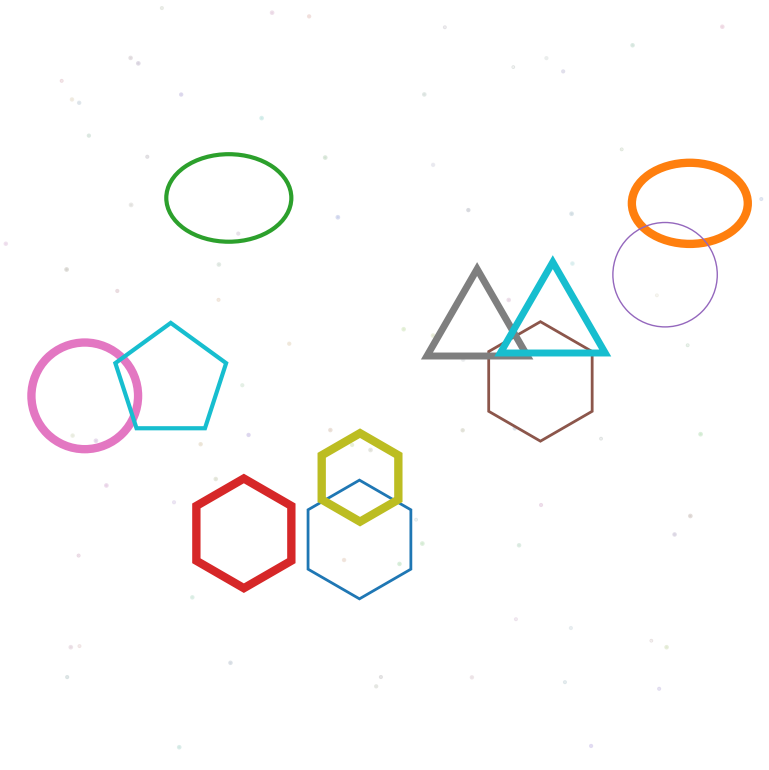[{"shape": "hexagon", "thickness": 1, "radius": 0.39, "center": [0.467, 0.299]}, {"shape": "oval", "thickness": 3, "radius": 0.38, "center": [0.896, 0.736]}, {"shape": "oval", "thickness": 1.5, "radius": 0.41, "center": [0.297, 0.743]}, {"shape": "hexagon", "thickness": 3, "radius": 0.36, "center": [0.317, 0.307]}, {"shape": "circle", "thickness": 0.5, "radius": 0.34, "center": [0.864, 0.643]}, {"shape": "hexagon", "thickness": 1, "radius": 0.39, "center": [0.702, 0.505]}, {"shape": "circle", "thickness": 3, "radius": 0.35, "center": [0.11, 0.486]}, {"shape": "triangle", "thickness": 2.5, "radius": 0.38, "center": [0.62, 0.575]}, {"shape": "hexagon", "thickness": 3, "radius": 0.29, "center": [0.468, 0.38]}, {"shape": "pentagon", "thickness": 1.5, "radius": 0.38, "center": [0.222, 0.505]}, {"shape": "triangle", "thickness": 2.5, "radius": 0.39, "center": [0.718, 0.581]}]